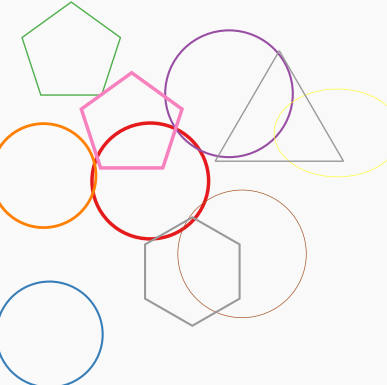[{"shape": "circle", "thickness": 2.5, "radius": 0.75, "center": [0.388, 0.53]}, {"shape": "circle", "thickness": 1.5, "radius": 0.69, "center": [0.128, 0.131]}, {"shape": "pentagon", "thickness": 1, "radius": 0.67, "center": [0.184, 0.861]}, {"shape": "circle", "thickness": 1.5, "radius": 0.82, "center": [0.591, 0.756]}, {"shape": "circle", "thickness": 2, "radius": 0.67, "center": [0.113, 0.544]}, {"shape": "oval", "thickness": 0.5, "radius": 0.81, "center": [0.871, 0.655]}, {"shape": "circle", "thickness": 0.5, "radius": 0.83, "center": [0.625, 0.341]}, {"shape": "pentagon", "thickness": 2.5, "radius": 0.68, "center": [0.34, 0.674]}, {"shape": "hexagon", "thickness": 1.5, "radius": 0.7, "center": [0.496, 0.295]}, {"shape": "triangle", "thickness": 1, "radius": 0.96, "center": [0.721, 0.677]}]